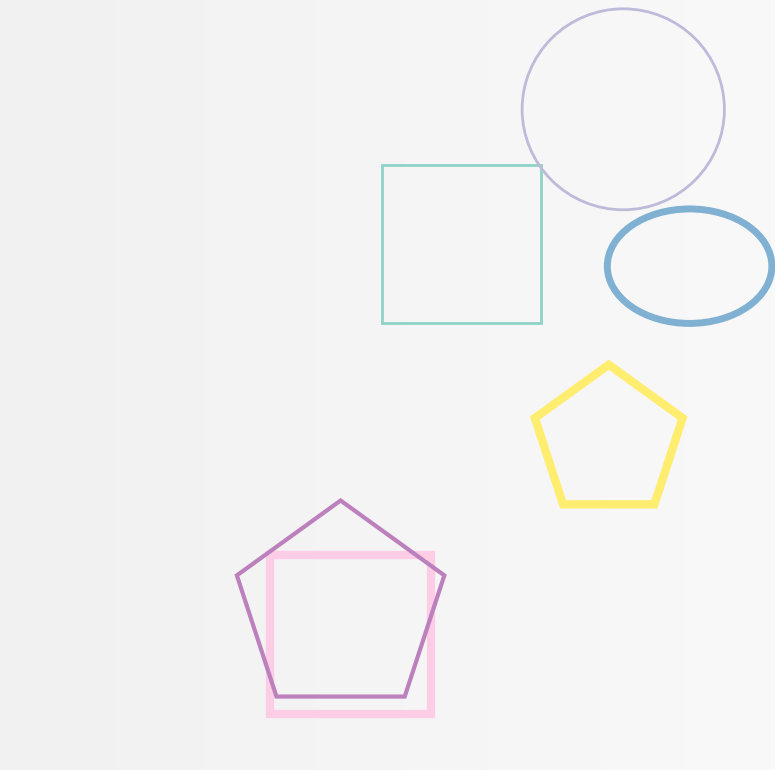[{"shape": "square", "thickness": 1, "radius": 0.51, "center": [0.595, 0.683]}, {"shape": "circle", "thickness": 1, "radius": 0.65, "center": [0.804, 0.858]}, {"shape": "oval", "thickness": 2.5, "radius": 0.53, "center": [0.89, 0.654]}, {"shape": "square", "thickness": 3, "radius": 0.52, "center": [0.452, 0.176]}, {"shape": "pentagon", "thickness": 1.5, "radius": 0.7, "center": [0.439, 0.209]}, {"shape": "pentagon", "thickness": 3, "radius": 0.5, "center": [0.785, 0.426]}]